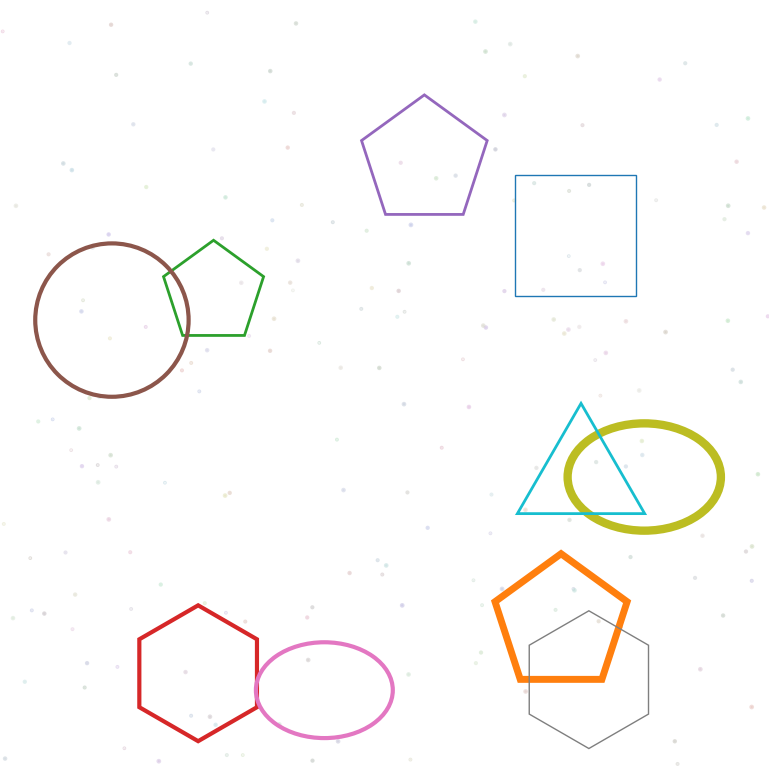[{"shape": "square", "thickness": 0.5, "radius": 0.39, "center": [0.747, 0.694]}, {"shape": "pentagon", "thickness": 2.5, "radius": 0.45, "center": [0.729, 0.191]}, {"shape": "pentagon", "thickness": 1, "radius": 0.34, "center": [0.277, 0.62]}, {"shape": "hexagon", "thickness": 1.5, "radius": 0.44, "center": [0.257, 0.126]}, {"shape": "pentagon", "thickness": 1, "radius": 0.43, "center": [0.551, 0.791]}, {"shape": "circle", "thickness": 1.5, "radius": 0.5, "center": [0.145, 0.584]}, {"shape": "oval", "thickness": 1.5, "radius": 0.44, "center": [0.421, 0.104]}, {"shape": "hexagon", "thickness": 0.5, "radius": 0.45, "center": [0.765, 0.117]}, {"shape": "oval", "thickness": 3, "radius": 0.5, "center": [0.837, 0.381]}, {"shape": "triangle", "thickness": 1, "radius": 0.48, "center": [0.755, 0.381]}]